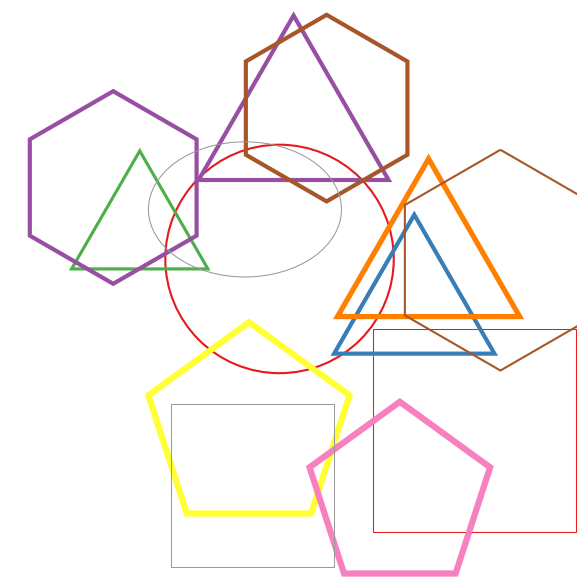[{"shape": "square", "thickness": 0.5, "radius": 0.87, "center": [0.822, 0.254]}, {"shape": "circle", "thickness": 1, "radius": 0.99, "center": [0.484, 0.551]}, {"shape": "triangle", "thickness": 2, "radius": 0.8, "center": [0.717, 0.467]}, {"shape": "triangle", "thickness": 1.5, "radius": 0.68, "center": [0.242, 0.602]}, {"shape": "hexagon", "thickness": 2, "radius": 0.83, "center": [0.196, 0.674]}, {"shape": "triangle", "thickness": 2, "radius": 0.95, "center": [0.508, 0.782]}, {"shape": "triangle", "thickness": 2.5, "radius": 0.91, "center": [0.742, 0.542]}, {"shape": "pentagon", "thickness": 3, "radius": 0.92, "center": [0.431, 0.258]}, {"shape": "hexagon", "thickness": 2, "radius": 0.81, "center": [0.566, 0.812]}, {"shape": "hexagon", "thickness": 1, "radius": 0.96, "center": [0.867, 0.549]}, {"shape": "pentagon", "thickness": 3, "radius": 0.82, "center": [0.692, 0.139]}, {"shape": "square", "thickness": 0.5, "radius": 0.7, "center": [0.437, 0.159]}, {"shape": "oval", "thickness": 0.5, "radius": 0.84, "center": [0.424, 0.637]}]